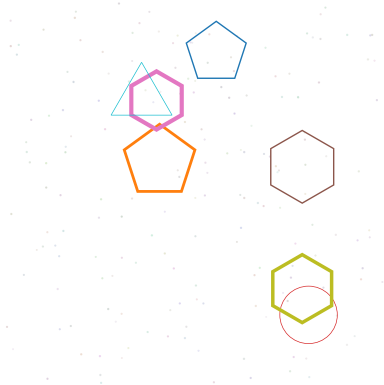[{"shape": "pentagon", "thickness": 1, "radius": 0.41, "center": [0.562, 0.863]}, {"shape": "pentagon", "thickness": 2, "radius": 0.48, "center": [0.415, 0.581]}, {"shape": "circle", "thickness": 0.5, "radius": 0.37, "center": [0.801, 0.182]}, {"shape": "hexagon", "thickness": 1, "radius": 0.47, "center": [0.785, 0.567]}, {"shape": "hexagon", "thickness": 3, "radius": 0.38, "center": [0.407, 0.739]}, {"shape": "hexagon", "thickness": 2.5, "radius": 0.44, "center": [0.785, 0.25]}, {"shape": "triangle", "thickness": 0.5, "radius": 0.46, "center": [0.368, 0.747]}]